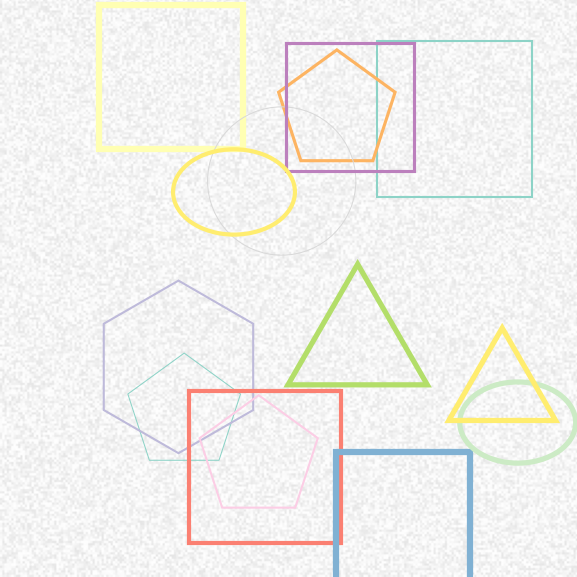[{"shape": "square", "thickness": 1, "radius": 0.67, "center": [0.787, 0.793]}, {"shape": "pentagon", "thickness": 0.5, "radius": 0.51, "center": [0.319, 0.285]}, {"shape": "square", "thickness": 3, "radius": 0.62, "center": [0.296, 0.866]}, {"shape": "hexagon", "thickness": 1, "radius": 0.75, "center": [0.309, 0.364]}, {"shape": "square", "thickness": 2, "radius": 0.66, "center": [0.459, 0.191]}, {"shape": "square", "thickness": 3, "radius": 0.58, "center": [0.698, 0.101]}, {"shape": "pentagon", "thickness": 1.5, "radius": 0.53, "center": [0.583, 0.807]}, {"shape": "triangle", "thickness": 2.5, "radius": 0.7, "center": [0.619, 0.402]}, {"shape": "pentagon", "thickness": 1, "radius": 0.54, "center": [0.448, 0.207]}, {"shape": "circle", "thickness": 0.5, "radius": 0.64, "center": [0.488, 0.686]}, {"shape": "square", "thickness": 1.5, "radius": 0.56, "center": [0.606, 0.814]}, {"shape": "oval", "thickness": 2.5, "radius": 0.5, "center": [0.897, 0.267]}, {"shape": "oval", "thickness": 2, "radius": 0.53, "center": [0.405, 0.667]}, {"shape": "triangle", "thickness": 2.5, "radius": 0.53, "center": [0.87, 0.324]}]